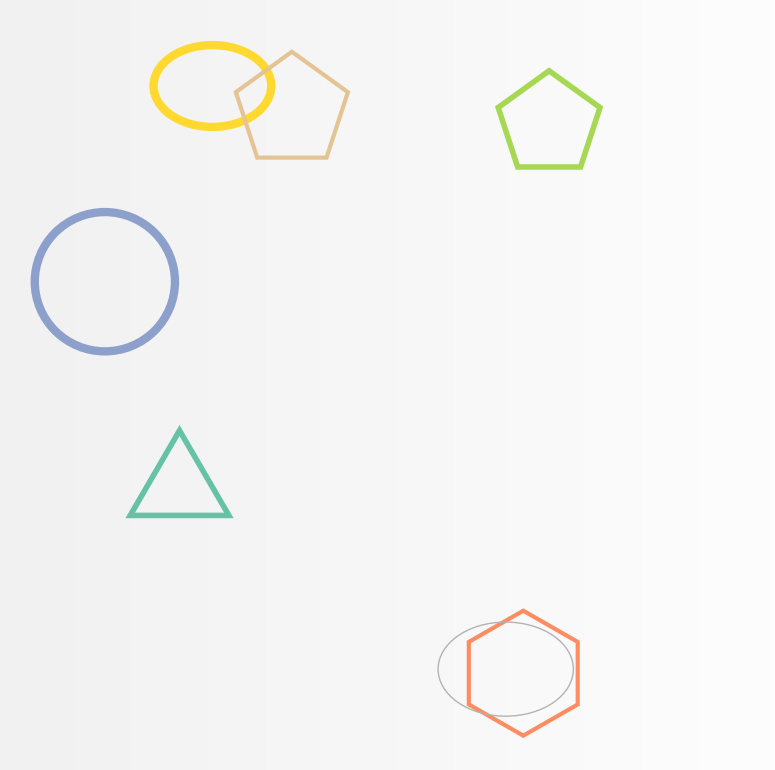[{"shape": "triangle", "thickness": 2, "radius": 0.37, "center": [0.232, 0.367]}, {"shape": "hexagon", "thickness": 1.5, "radius": 0.41, "center": [0.675, 0.126]}, {"shape": "circle", "thickness": 3, "radius": 0.45, "center": [0.135, 0.634]}, {"shape": "pentagon", "thickness": 2, "radius": 0.35, "center": [0.709, 0.839]}, {"shape": "oval", "thickness": 3, "radius": 0.38, "center": [0.274, 0.888]}, {"shape": "pentagon", "thickness": 1.5, "radius": 0.38, "center": [0.377, 0.857]}, {"shape": "oval", "thickness": 0.5, "radius": 0.44, "center": [0.653, 0.131]}]